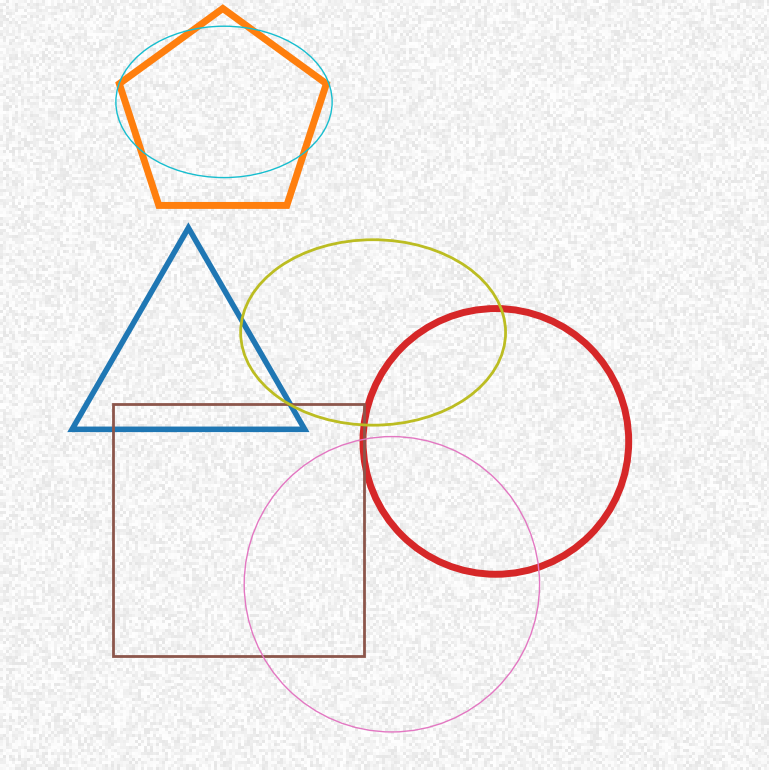[{"shape": "triangle", "thickness": 2, "radius": 0.87, "center": [0.245, 0.53]}, {"shape": "pentagon", "thickness": 2.5, "radius": 0.71, "center": [0.289, 0.848]}, {"shape": "circle", "thickness": 2.5, "radius": 0.86, "center": [0.644, 0.427]}, {"shape": "square", "thickness": 1, "radius": 0.82, "center": [0.309, 0.311]}, {"shape": "circle", "thickness": 0.5, "radius": 0.96, "center": [0.509, 0.241]}, {"shape": "oval", "thickness": 1, "radius": 0.86, "center": [0.485, 0.568]}, {"shape": "oval", "thickness": 0.5, "radius": 0.7, "center": [0.291, 0.868]}]